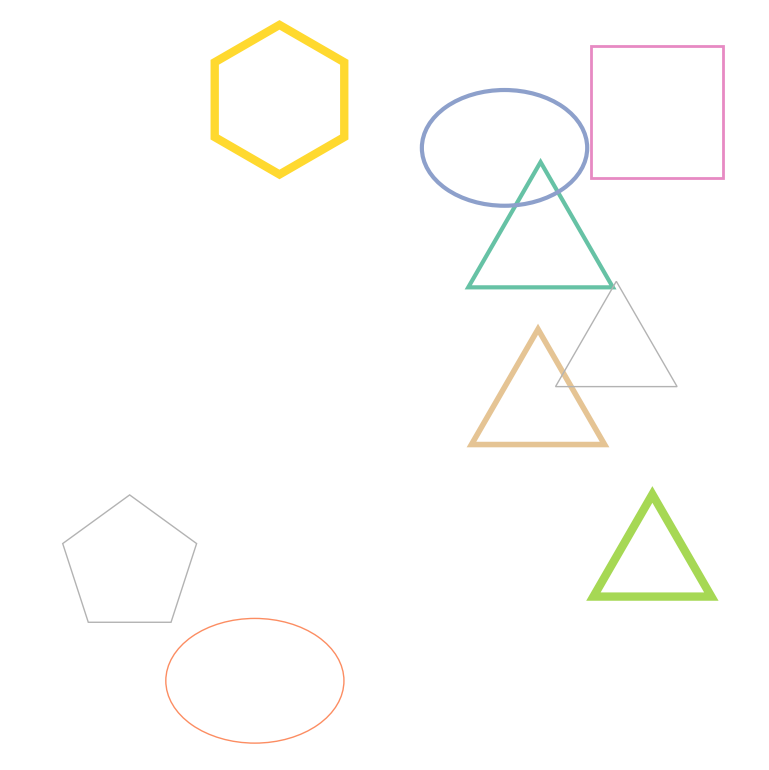[{"shape": "triangle", "thickness": 1.5, "radius": 0.54, "center": [0.702, 0.681]}, {"shape": "oval", "thickness": 0.5, "radius": 0.58, "center": [0.331, 0.116]}, {"shape": "oval", "thickness": 1.5, "radius": 0.54, "center": [0.655, 0.808]}, {"shape": "square", "thickness": 1, "radius": 0.43, "center": [0.853, 0.854]}, {"shape": "triangle", "thickness": 3, "radius": 0.44, "center": [0.847, 0.269]}, {"shape": "hexagon", "thickness": 3, "radius": 0.49, "center": [0.363, 0.871]}, {"shape": "triangle", "thickness": 2, "radius": 0.5, "center": [0.699, 0.473]}, {"shape": "pentagon", "thickness": 0.5, "radius": 0.46, "center": [0.168, 0.266]}, {"shape": "triangle", "thickness": 0.5, "radius": 0.46, "center": [0.8, 0.543]}]